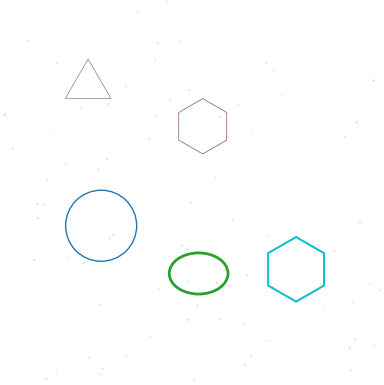[{"shape": "circle", "thickness": 1, "radius": 0.46, "center": [0.263, 0.414]}, {"shape": "oval", "thickness": 2, "radius": 0.38, "center": [0.516, 0.29]}, {"shape": "hexagon", "thickness": 0.5, "radius": 0.36, "center": [0.527, 0.672]}, {"shape": "triangle", "thickness": 0.5, "radius": 0.34, "center": [0.229, 0.778]}, {"shape": "hexagon", "thickness": 1.5, "radius": 0.42, "center": [0.769, 0.3]}]